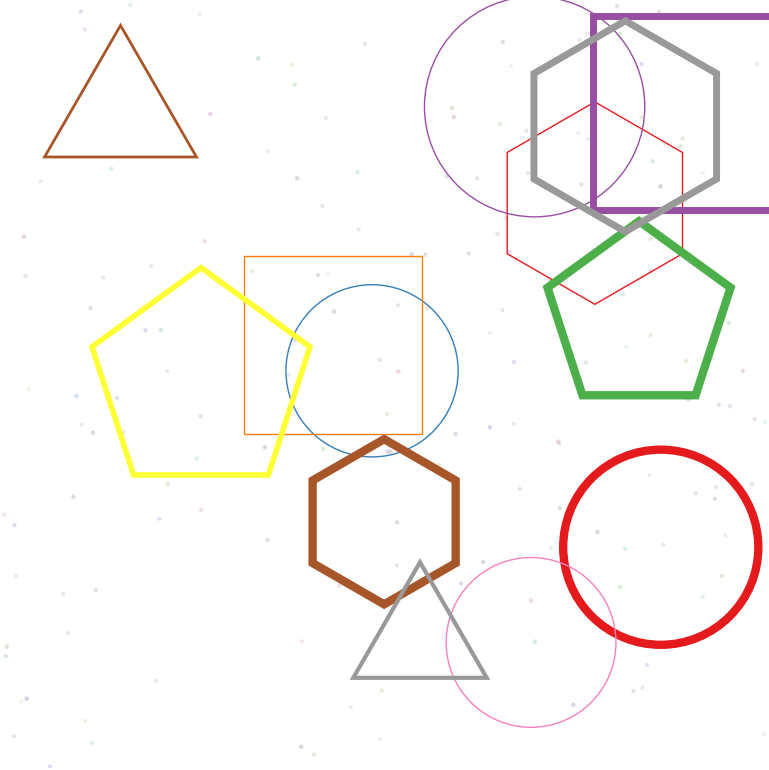[{"shape": "circle", "thickness": 3, "radius": 0.63, "center": [0.858, 0.289]}, {"shape": "hexagon", "thickness": 0.5, "radius": 0.66, "center": [0.773, 0.736]}, {"shape": "circle", "thickness": 0.5, "radius": 0.56, "center": [0.483, 0.518]}, {"shape": "pentagon", "thickness": 3, "radius": 0.63, "center": [0.83, 0.588]}, {"shape": "circle", "thickness": 0.5, "radius": 0.72, "center": [0.694, 0.861]}, {"shape": "square", "thickness": 2.5, "radius": 0.63, "center": [0.896, 0.854]}, {"shape": "square", "thickness": 0.5, "radius": 0.58, "center": [0.432, 0.552]}, {"shape": "pentagon", "thickness": 2, "radius": 0.74, "center": [0.261, 0.504]}, {"shape": "triangle", "thickness": 1, "radius": 0.57, "center": [0.157, 0.853]}, {"shape": "hexagon", "thickness": 3, "radius": 0.54, "center": [0.499, 0.322]}, {"shape": "circle", "thickness": 0.5, "radius": 0.55, "center": [0.69, 0.166]}, {"shape": "triangle", "thickness": 1.5, "radius": 0.5, "center": [0.545, 0.17]}, {"shape": "hexagon", "thickness": 2.5, "radius": 0.68, "center": [0.812, 0.836]}]